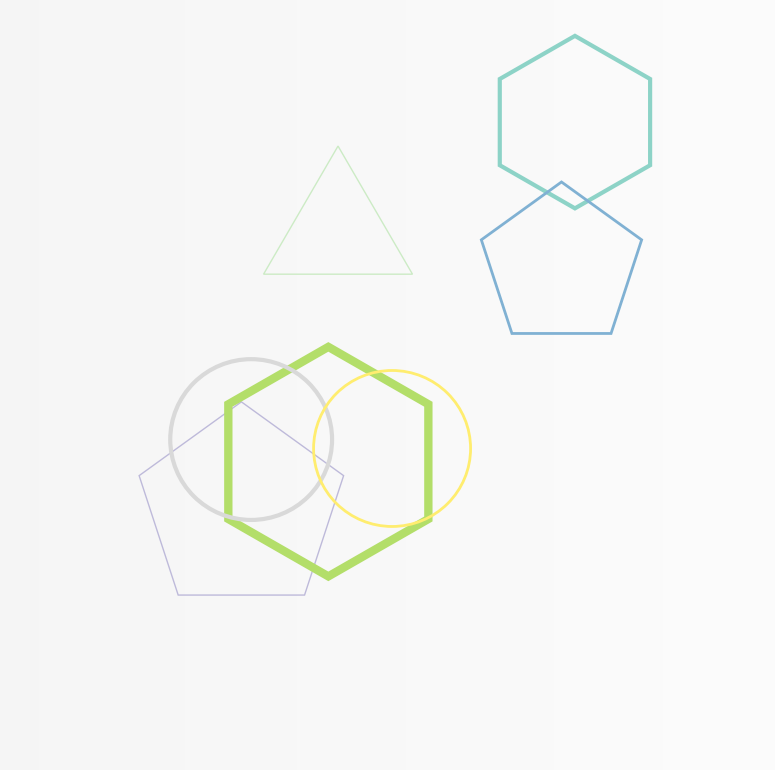[{"shape": "hexagon", "thickness": 1.5, "radius": 0.56, "center": [0.742, 0.841]}, {"shape": "pentagon", "thickness": 0.5, "radius": 0.69, "center": [0.311, 0.339]}, {"shape": "pentagon", "thickness": 1, "radius": 0.54, "center": [0.725, 0.655]}, {"shape": "hexagon", "thickness": 3, "radius": 0.75, "center": [0.424, 0.4]}, {"shape": "circle", "thickness": 1.5, "radius": 0.52, "center": [0.324, 0.429]}, {"shape": "triangle", "thickness": 0.5, "radius": 0.55, "center": [0.436, 0.699]}, {"shape": "circle", "thickness": 1, "radius": 0.51, "center": [0.506, 0.418]}]